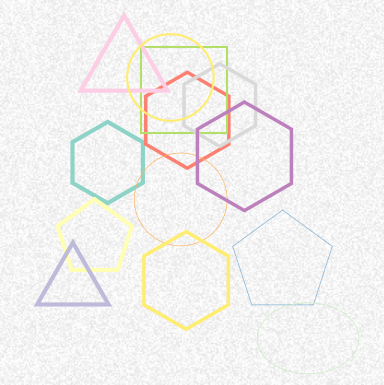[{"shape": "hexagon", "thickness": 3, "radius": 0.53, "center": [0.28, 0.578]}, {"shape": "pentagon", "thickness": 3, "radius": 0.51, "center": [0.246, 0.381]}, {"shape": "triangle", "thickness": 3, "radius": 0.54, "center": [0.189, 0.263]}, {"shape": "hexagon", "thickness": 2.5, "radius": 0.62, "center": [0.486, 0.688]}, {"shape": "pentagon", "thickness": 0.5, "radius": 0.68, "center": [0.734, 0.318]}, {"shape": "circle", "thickness": 0.5, "radius": 0.6, "center": [0.469, 0.482]}, {"shape": "square", "thickness": 1.5, "radius": 0.55, "center": [0.478, 0.766]}, {"shape": "triangle", "thickness": 3, "radius": 0.65, "center": [0.322, 0.83]}, {"shape": "hexagon", "thickness": 2.5, "radius": 0.54, "center": [0.571, 0.727]}, {"shape": "hexagon", "thickness": 2.5, "radius": 0.7, "center": [0.635, 0.594]}, {"shape": "oval", "thickness": 0.5, "radius": 0.66, "center": [0.8, 0.121]}, {"shape": "hexagon", "thickness": 2.5, "radius": 0.63, "center": [0.484, 0.272]}, {"shape": "circle", "thickness": 1.5, "radius": 0.56, "center": [0.443, 0.799]}]